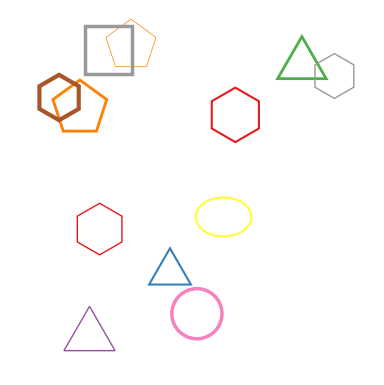[{"shape": "hexagon", "thickness": 1.5, "radius": 0.35, "center": [0.611, 0.702]}, {"shape": "hexagon", "thickness": 1, "radius": 0.33, "center": [0.259, 0.405]}, {"shape": "triangle", "thickness": 1.5, "radius": 0.31, "center": [0.442, 0.292]}, {"shape": "triangle", "thickness": 2, "radius": 0.36, "center": [0.784, 0.832]}, {"shape": "triangle", "thickness": 1, "radius": 0.38, "center": [0.232, 0.128]}, {"shape": "pentagon", "thickness": 2, "radius": 0.37, "center": [0.207, 0.719]}, {"shape": "pentagon", "thickness": 0.5, "radius": 0.34, "center": [0.34, 0.882]}, {"shape": "oval", "thickness": 1.5, "radius": 0.36, "center": [0.581, 0.436]}, {"shape": "hexagon", "thickness": 3, "radius": 0.29, "center": [0.153, 0.747]}, {"shape": "circle", "thickness": 2.5, "radius": 0.33, "center": [0.511, 0.185]}, {"shape": "hexagon", "thickness": 1, "radius": 0.29, "center": [0.869, 0.803]}, {"shape": "square", "thickness": 2.5, "radius": 0.31, "center": [0.281, 0.87]}]